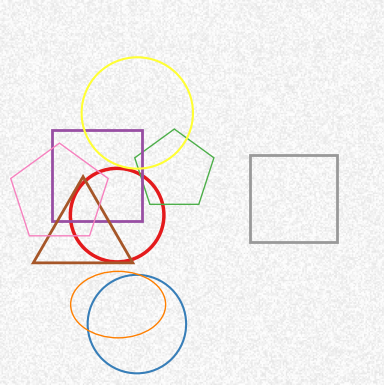[{"shape": "circle", "thickness": 2.5, "radius": 0.61, "center": [0.304, 0.441]}, {"shape": "circle", "thickness": 1.5, "radius": 0.64, "center": [0.356, 0.158]}, {"shape": "pentagon", "thickness": 1, "radius": 0.54, "center": [0.453, 0.557]}, {"shape": "square", "thickness": 2, "radius": 0.59, "center": [0.252, 0.544]}, {"shape": "oval", "thickness": 1, "radius": 0.62, "center": [0.307, 0.209]}, {"shape": "circle", "thickness": 1.5, "radius": 0.72, "center": [0.357, 0.707]}, {"shape": "triangle", "thickness": 2, "radius": 0.75, "center": [0.216, 0.392]}, {"shape": "pentagon", "thickness": 1, "radius": 0.67, "center": [0.154, 0.495]}, {"shape": "square", "thickness": 2, "radius": 0.57, "center": [0.762, 0.484]}]